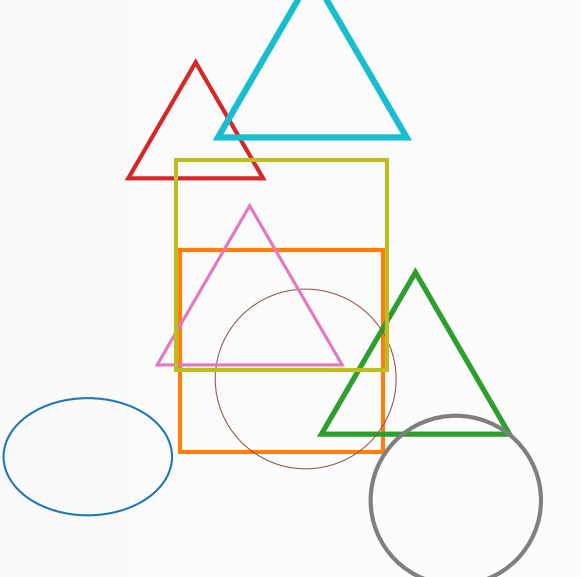[{"shape": "oval", "thickness": 1, "radius": 0.72, "center": [0.151, 0.208]}, {"shape": "square", "thickness": 2, "radius": 0.87, "center": [0.485, 0.391]}, {"shape": "triangle", "thickness": 2.5, "radius": 0.93, "center": [0.715, 0.341]}, {"shape": "triangle", "thickness": 2, "radius": 0.67, "center": [0.337, 0.757]}, {"shape": "circle", "thickness": 0.5, "radius": 0.78, "center": [0.526, 0.343]}, {"shape": "triangle", "thickness": 1.5, "radius": 0.92, "center": [0.43, 0.459]}, {"shape": "circle", "thickness": 2, "radius": 0.73, "center": [0.784, 0.133]}, {"shape": "square", "thickness": 2, "radius": 0.91, "center": [0.484, 0.54]}, {"shape": "triangle", "thickness": 3, "radius": 0.94, "center": [0.537, 0.855]}]